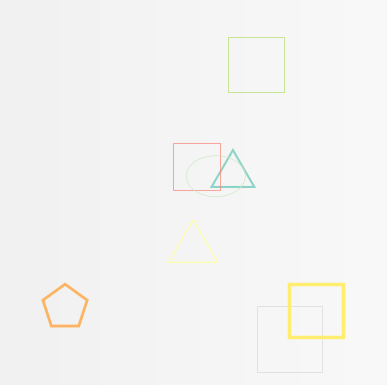[{"shape": "triangle", "thickness": 1.5, "radius": 0.32, "center": [0.601, 0.546]}, {"shape": "triangle", "thickness": 1, "radius": 0.37, "center": [0.498, 0.355]}, {"shape": "square", "thickness": 0.5, "radius": 0.3, "center": [0.508, 0.567]}, {"shape": "pentagon", "thickness": 2, "radius": 0.3, "center": [0.168, 0.202]}, {"shape": "square", "thickness": 0.5, "radius": 0.36, "center": [0.661, 0.833]}, {"shape": "square", "thickness": 0.5, "radius": 0.42, "center": [0.747, 0.119]}, {"shape": "oval", "thickness": 0.5, "radius": 0.38, "center": [0.557, 0.542]}, {"shape": "square", "thickness": 2.5, "radius": 0.35, "center": [0.816, 0.193]}]